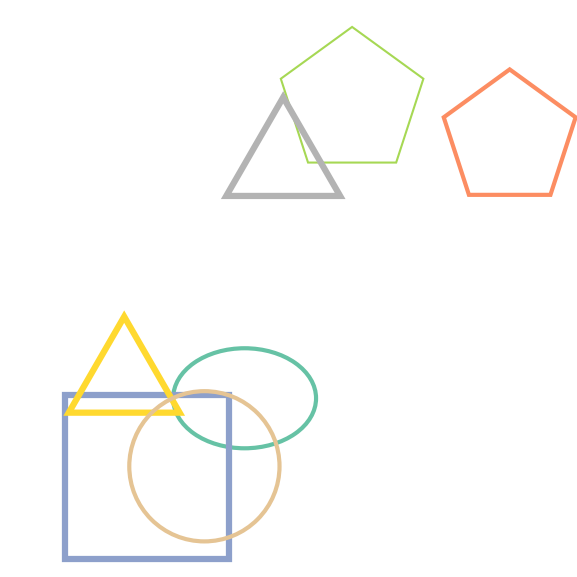[{"shape": "oval", "thickness": 2, "radius": 0.62, "center": [0.424, 0.309]}, {"shape": "pentagon", "thickness": 2, "radius": 0.6, "center": [0.883, 0.759]}, {"shape": "square", "thickness": 3, "radius": 0.71, "center": [0.255, 0.173]}, {"shape": "pentagon", "thickness": 1, "radius": 0.65, "center": [0.61, 0.823]}, {"shape": "triangle", "thickness": 3, "radius": 0.55, "center": [0.215, 0.34]}, {"shape": "circle", "thickness": 2, "radius": 0.65, "center": [0.354, 0.192]}, {"shape": "triangle", "thickness": 3, "radius": 0.57, "center": [0.49, 0.717]}]